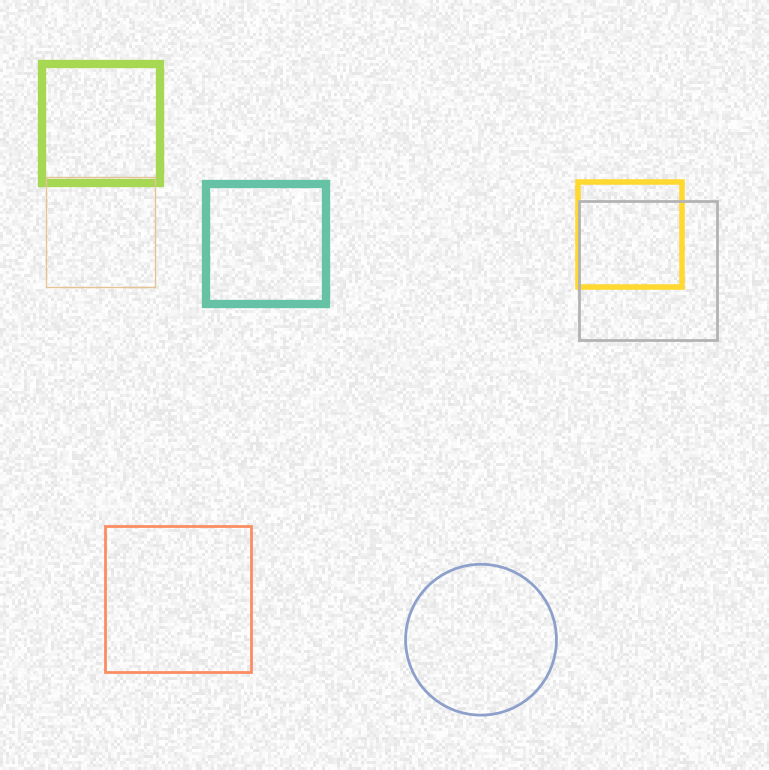[{"shape": "square", "thickness": 3, "radius": 0.39, "center": [0.346, 0.683]}, {"shape": "square", "thickness": 1, "radius": 0.47, "center": [0.231, 0.222]}, {"shape": "circle", "thickness": 1, "radius": 0.49, "center": [0.625, 0.169]}, {"shape": "square", "thickness": 3, "radius": 0.38, "center": [0.131, 0.84]}, {"shape": "square", "thickness": 2, "radius": 0.34, "center": [0.818, 0.695]}, {"shape": "square", "thickness": 0.5, "radius": 0.36, "center": [0.131, 0.699]}, {"shape": "square", "thickness": 1, "radius": 0.45, "center": [0.841, 0.649]}]